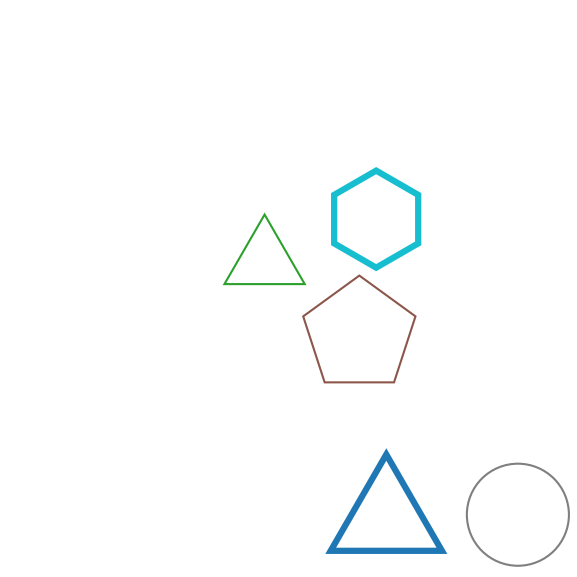[{"shape": "triangle", "thickness": 3, "radius": 0.56, "center": [0.669, 0.101]}, {"shape": "triangle", "thickness": 1, "radius": 0.4, "center": [0.458, 0.547]}, {"shape": "pentagon", "thickness": 1, "radius": 0.51, "center": [0.622, 0.42]}, {"shape": "circle", "thickness": 1, "radius": 0.44, "center": [0.897, 0.108]}, {"shape": "hexagon", "thickness": 3, "radius": 0.42, "center": [0.651, 0.62]}]